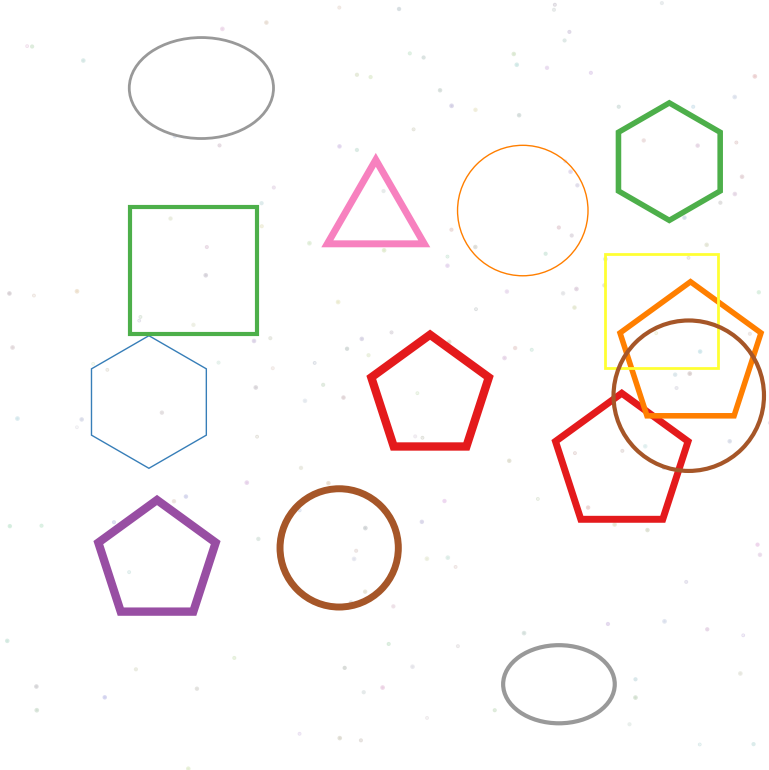[{"shape": "pentagon", "thickness": 2.5, "radius": 0.45, "center": [0.808, 0.399]}, {"shape": "pentagon", "thickness": 3, "radius": 0.4, "center": [0.559, 0.485]}, {"shape": "hexagon", "thickness": 0.5, "radius": 0.43, "center": [0.193, 0.478]}, {"shape": "hexagon", "thickness": 2, "radius": 0.38, "center": [0.869, 0.79]}, {"shape": "square", "thickness": 1.5, "radius": 0.41, "center": [0.252, 0.649]}, {"shape": "pentagon", "thickness": 3, "radius": 0.4, "center": [0.204, 0.271]}, {"shape": "pentagon", "thickness": 2, "radius": 0.48, "center": [0.897, 0.538]}, {"shape": "circle", "thickness": 0.5, "radius": 0.42, "center": [0.679, 0.727]}, {"shape": "square", "thickness": 1, "radius": 0.37, "center": [0.859, 0.596]}, {"shape": "circle", "thickness": 1.5, "radius": 0.49, "center": [0.894, 0.486]}, {"shape": "circle", "thickness": 2.5, "radius": 0.38, "center": [0.44, 0.288]}, {"shape": "triangle", "thickness": 2.5, "radius": 0.36, "center": [0.488, 0.72]}, {"shape": "oval", "thickness": 1.5, "radius": 0.36, "center": [0.726, 0.111]}, {"shape": "oval", "thickness": 1, "radius": 0.47, "center": [0.262, 0.886]}]